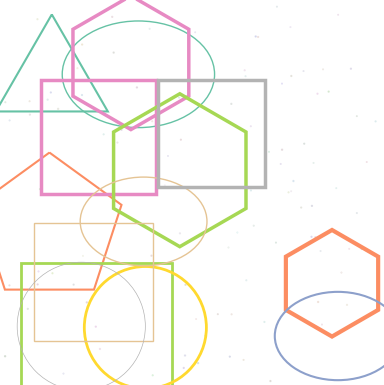[{"shape": "triangle", "thickness": 1.5, "radius": 0.84, "center": [0.135, 0.794]}, {"shape": "oval", "thickness": 1, "radius": 0.99, "center": [0.359, 0.807]}, {"shape": "hexagon", "thickness": 3, "radius": 0.69, "center": [0.862, 0.264]}, {"shape": "pentagon", "thickness": 1.5, "radius": 0.98, "center": [0.128, 0.407]}, {"shape": "oval", "thickness": 1.5, "radius": 0.82, "center": [0.878, 0.127]}, {"shape": "square", "thickness": 2.5, "radius": 0.74, "center": [0.256, 0.644]}, {"shape": "hexagon", "thickness": 2.5, "radius": 0.87, "center": [0.34, 0.837]}, {"shape": "square", "thickness": 2, "radius": 0.98, "center": [0.251, 0.12]}, {"shape": "hexagon", "thickness": 2.5, "radius": 0.99, "center": [0.467, 0.558]}, {"shape": "circle", "thickness": 2, "radius": 0.79, "center": [0.378, 0.149]}, {"shape": "oval", "thickness": 1, "radius": 0.82, "center": [0.373, 0.425]}, {"shape": "square", "thickness": 1, "radius": 0.77, "center": [0.243, 0.268]}, {"shape": "square", "thickness": 2.5, "radius": 0.7, "center": [0.55, 0.654]}, {"shape": "circle", "thickness": 0.5, "radius": 0.83, "center": [0.211, 0.153]}]